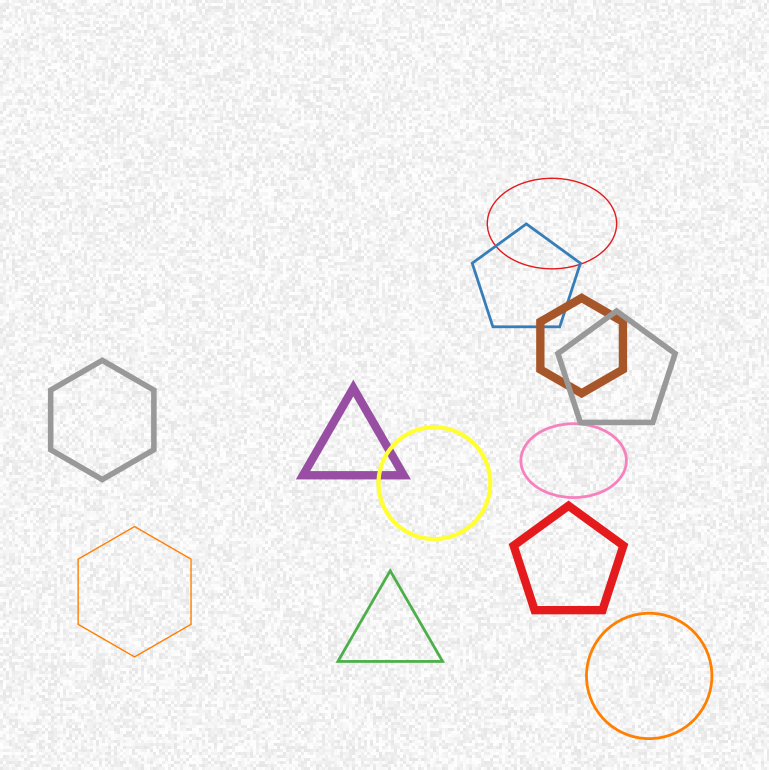[{"shape": "pentagon", "thickness": 3, "radius": 0.37, "center": [0.738, 0.268]}, {"shape": "oval", "thickness": 0.5, "radius": 0.42, "center": [0.717, 0.71]}, {"shape": "pentagon", "thickness": 1, "radius": 0.37, "center": [0.684, 0.635]}, {"shape": "triangle", "thickness": 1, "radius": 0.39, "center": [0.507, 0.18]}, {"shape": "triangle", "thickness": 3, "radius": 0.38, "center": [0.459, 0.421]}, {"shape": "hexagon", "thickness": 0.5, "radius": 0.42, "center": [0.175, 0.232]}, {"shape": "circle", "thickness": 1, "radius": 0.41, "center": [0.843, 0.122]}, {"shape": "circle", "thickness": 1.5, "radius": 0.36, "center": [0.564, 0.373]}, {"shape": "hexagon", "thickness": 3, "radius": 0.31, "center": [0.755, 0.551]}, {"shape": "oval", "thickness": 1, "radius": 0.34, "center": [0.745, 0.402]}, {"shape": "pentagon", "thickness": 2, "radius": 0.4, "center": [0.801, 0.516]}, {"shape": "hexagon", "thickness": 2, "radius": 0.39, "center": [0.133, 0.455]}]